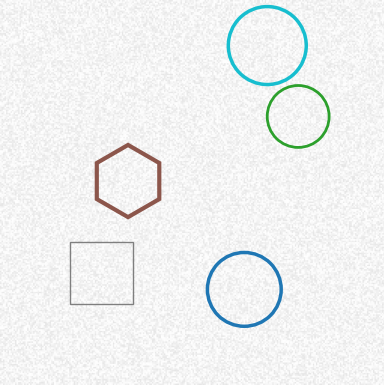[{"shape": "circle", "thickness": 2.5, "radius": 0.48, "center": [0.635, 0.248]}, {"shape": "circle", "thickness": 2, "radius": 0.4, "center": [0.774, 0.697]}, {"shape": "hexagon", "thickness": 3, "radius": 0.47, "center": [0.333, 0.53]}, {"shape": "square", "thickness": 1, "radius": 0.4, "center": [0.263, 0.29]}, {"shape": "circle", "thickness": 2.5, "radius": 0.51, "center": [0.694, 0.882]}]